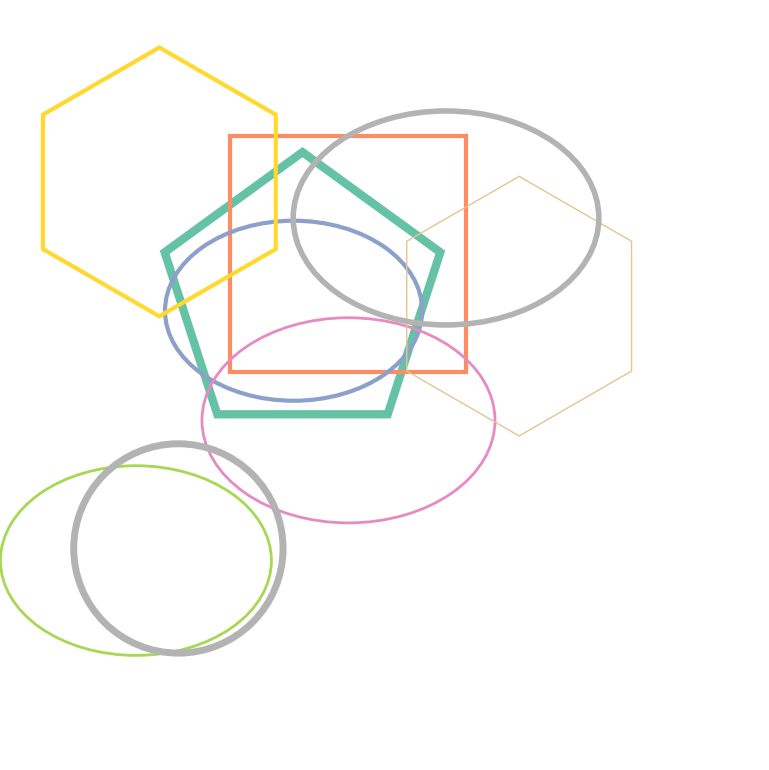[{"shape": "pentagon", "thickness": 3, "radius": 0.94, "center": [0.393, 0.614]}, {"shape": "square", "thickness": 1.5, "radius": 0.77, "center": [0.452, 0.67]}, {"shape": "oval", "thickness": 1.5, "radius": 0.84, "center": [0.381, 0.596]}, {"shape": "oval", "thickness": 1, "radius": 0.95, "center": [0.453, 0.454]}, {"shape": "oval", "thickness": 1, "radius": 0.88, "center": [0.177, 0.272]}, {"shape": "hexagon", "thickness": 1.5, "radius": 0.87, "center": [0.207, 0.764]}, {"shape": "hexagon", "thickness": 0.5, "radius": 0.84, "center": [0.674, 0.602]}, {"shape": "oval", "thickness": 2, "radius": 0.99, "center": [0.579, 0.717]}, {"shape": "circle", "thickness": 2.5, "radius": 0.68, "center": [0.232, 0.288]}]